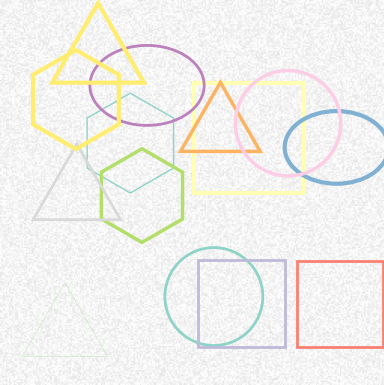[{"shape": "hexagon", "thickness": 1, "radius": 0.65, "center": [0.339, 0.628]}, {"shape": "circle", "thickness": 2, "radius": 0.64, "center": [0.555, 0.23]}, {"shape": "square", "thickness": 3, "radius": 0.71, "center": [0.647, 0.642]}, {"shape": "square", "thickness": 2, "radius": 0.56, "center": [0.628, 0.213]}, {"shape": "square", "thickness": 2, "radius": 0.56, "center": [0.883, 0.21]}, {"shape": "oval", "thickness": 3, "radius": 0.67, "center": [0.874, 0.617]}, {"shape": "triangle", "thickness": 2.5, "radius": 0.6, "center": [0.572, 0.666]}, {"shape": "hexagon", "thickness": 2.5, "radius": 0.61, "center": [0.369, 0.492]}, {"shape": "circle", "thickness": 2.5, "radius": 0.68, "center": [0.748, 0.68]}, {"shape": "triangle", "thickness": 2, "radius": 0.66, "center": [0.2, 0.495]}, {"shape": "oval", "thickness": 2, "radius": 0.74, "center": [0.382, 0.778]}, {"shape": "triangle", "thickness": 0.5, "radius": 0.64, "center": [0.169, 0.138]}, {"shape": "triangle", "thickness": 3, "radius": 0.69, "center": [0.255, 0.854]}, {"shape": "hexagon", "thickness": 3, "radius": 0.64, "center": [0.197, 0.741]}]